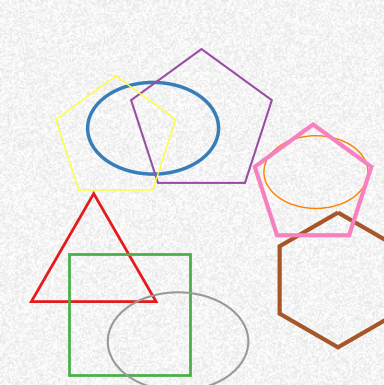[{"shape": "triangle", "thickness": 2, "radius": 0.94, "center": [0.243, 0.31]}, {"shape": "oval", "thickness": 2.5, "radius": 0.85, "center": [0.398, 0.667]}, {"shape": "square", "thickness": 2, "radius": 0.78, "center": [0.336, 0.183]}, {"shape": "pentagon", "thickness": 1.5, "radius": 0.96, "center": [0.523, 0.68]}, {"shape": "oval", "thickness": 1, "radius": 0.68, "center": [0.821, 0.553]}, {"shape": "pentagon", "thickness": 1, "radius": 0.82, "center": [0.301, 0.639]}, {"shape": "hexagon", "thickness": 3, "radius": 0.87, "center": [0.878, 0.273]}, {"shape": "pentagon", "thickness": 3, "radius": 0.8, "center": [0.813, 0.518]}, {"shape": "oval", "thickness": 1.5, "radius": 0.91, "center": [0.462, 0.113]}]